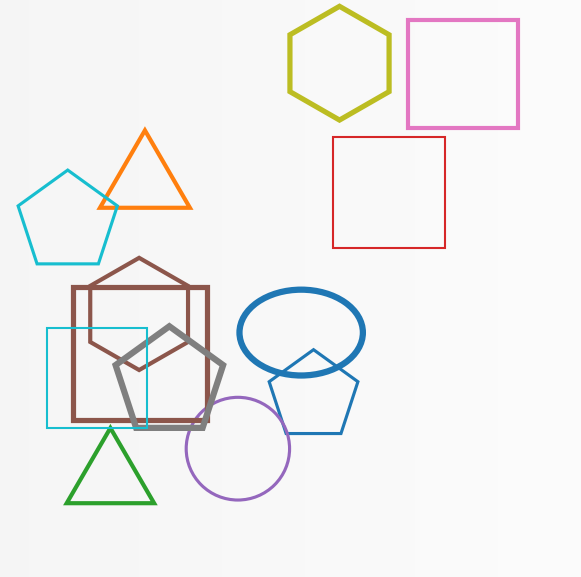[{"shape": "pentagon", "thickness": 1.5, "radius": 0.4, "center": [0.539, 0.313]}, {"shape": "oval", "thickness": 3, "radius": 0.53, "center": [0.518, 0.423]}, {"shape": "triangle", "thickness": 2, "radius": 0.45, "center": [0.249, 0.684]}, {"shape": "triangle", "thickness": 2, "radius": 0.43, "center": [0.19, 0.171]}, {"shape": "square", "thickness": 1, "radius": 0.48, "center": [0.669, 0.666]}, {"shape": "circle", "thickness": 1.5, "radius": 0.44, "center": [0.409, 0.222]}, {"shape": "square", "thickness": 2.5, "radius": 0.58, "center": [0.24, 0.387]}, {"shape": "hexagon", "thickness": 2, "radius": 0.49, "center": [0.239, 0.456]}, {"shape": "square", "thickness": 2, "radius": 0.47, "center": [0.797, 0.871]}, {"shape": "pentagon", "thickness": 3, "radius": 0.49, "center": [0.291, 0.337]}, {"shape": "hexagon", "thickness": 2.5, "radius": 0.49, "center": [0.584, 0.89]}, {"shape": "square", "thickness": 1, "radius": 0.43, "center": [0.167, 0.344]}, {"shape": "pentagon", "thickness": 1.5, "radius": 0.45, "center": [0.117, 0.615]}]